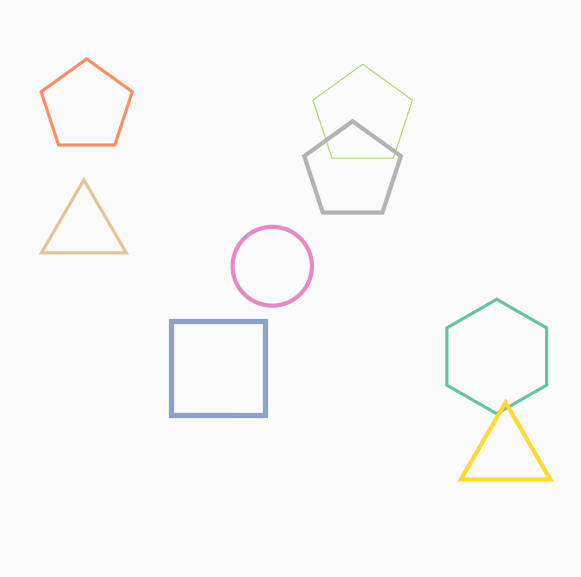[{"shape": "hexagon", "thickness": 1.5, "radius": 0.5, "center": [0.855, 0.382]}, {"shape": "pentagon", "thickness": 1.5, "radius": 0.41, "center": [0.149, 0.815]}, {"shape": "square", "thickness": 2.5, "radius": 0.4, "center": [0.375, 0.362]}, {"shape": "circle", "thickness": 2, "radius": 0.34, "center": [0.468, 0.538]}, {"shape": "pentagon", "thickness": 0.5, "radius": 0.45, "center": [0.624, 0.798]}, {"shape": "triangle", "thickness": 2, "radius": 0.44, "center": [0.87, 0.213]}, {"shape": "triangle", "thickness": 1.5, "radius": 0.42, "center": [0.144, 0.603]}, {"shape": "pentagon", "thickness": 2, "radius": 0.44, "center": [0.607, 0.702]}]